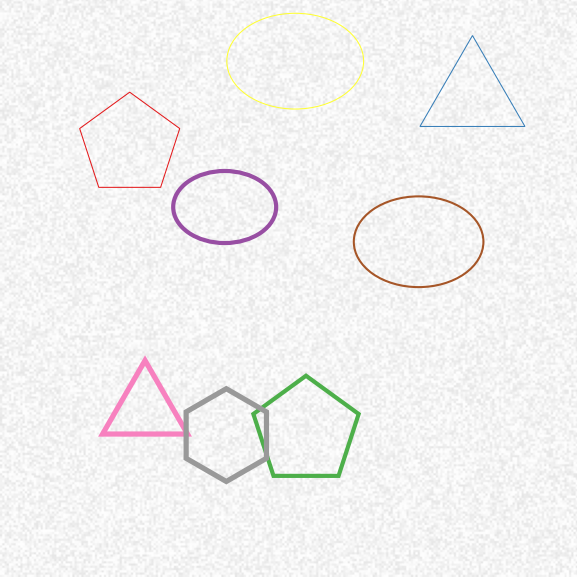[{"shape": "pentagon", "thickness": 0.5, "radius": 0.46, "center": [0.225, 0.748]}, {"shape": "triangle", "thickness": 0.5, "radius": 0.52, "center": [0.818, 0.833]}, {"shape": "pentagon", "thickness": 2, "radius": 0.48, "center": [0.53, 0.253]}, {"shape": "oval", "thickness": 2, "radius": 0.45, "center": [0.389, 0.641]}, {"shape": "oval", "thickness": 0.5, "radius": 0.59, "center": [0.511, 0.893]}, {"shape": "oval", "thickness": 1, "radius": 0.56, "center": [0.725, 0.581]}, {"shape": "triangle", "thickness": 2.5, "radius": 0.42, "center": [0.251, 0.29]}, {"shape": "hexagon", "thickness": 2.5, "radius": 0.4, "center": [0.392, 0.246]}]